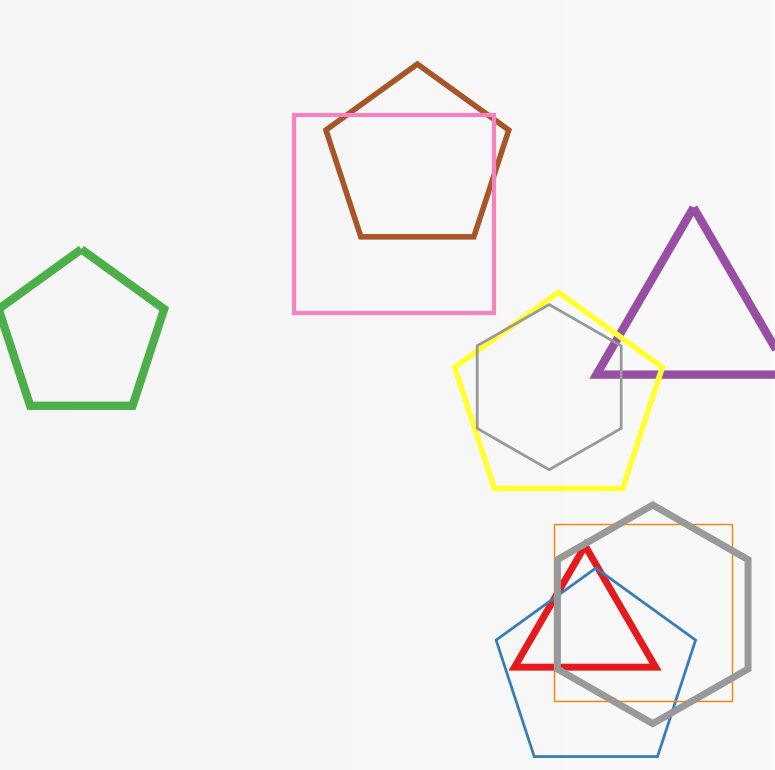[{"shape": "triangle", "thickness": 2.5, "radius": 0.53, "center": [0.755, 0.186]}, {"shape": "pentagon", "thickness": 1, "radius": 0.68, "center": [0.769, 0.127]}, {"shape": "pentagon", "thickness": 3, "radius": 0.56, "center": [0.105, 0.564]}, {"shape": "triangle", "thickness": 3, "radius": 0.72, "center": [0.895, 0.586]}, {"shape": "square", "thickness": 0.5, "radius": 0.57, "center": [0.829, 0.204]}, {"shape": "pentagon", "thickness": 2, "radius": 0.7, "center": [0.721, 0.479]}, {"shape": "pentagon", "thickness": 2, "radius": 0.62, "center": [0.539, 0.793]}, {"shape": "square", "thickness": 1.5, "radius": 0.65, "center": [0.509, 0.722]}, {"shape": "hexagon", "thickness": 1, "radius": 0.54, "center": [0.709, 0.497]}, {"shape": "hexagon", "thickness": 2.5, "radius": 0.71, "center": [0.842, 0.202]}]